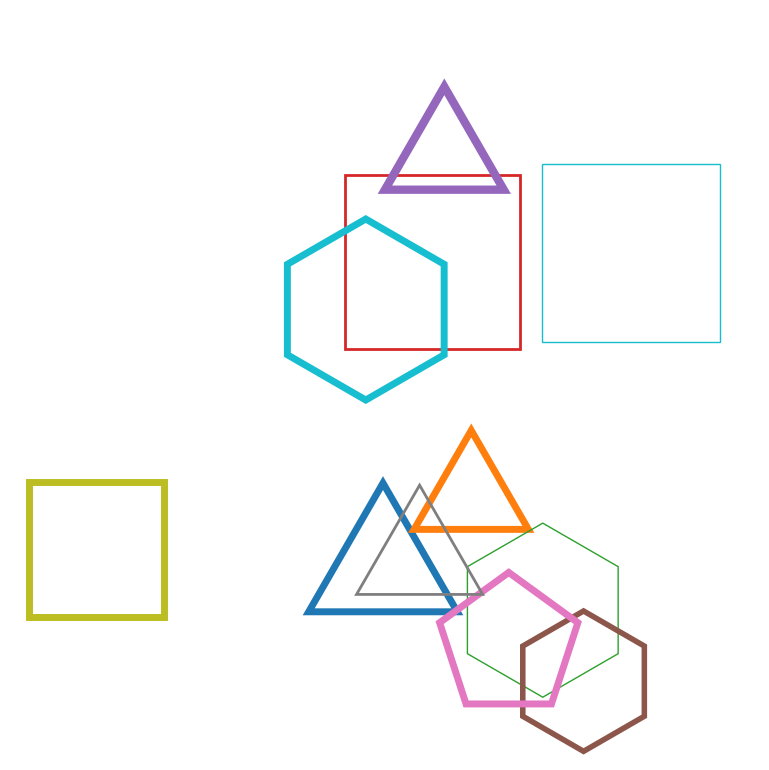[{"shape": "triangle", "thickness": 2.5, "radius": 0.56, "center": [0.497, 0.261]}, {"shape": "triangle", "thickness": 2.5, "radius": 0.43, "center": [0.612, 0.355]}, {"shape": "hexagon", "thickness": 0.5, "radius": 0.57, "center": [0.705, 0.208]}, {"shape": "square", "thickness": 1, "radius": 0.57, "center": [0.562, 0.66]}, {"shape": "triangle", "thickness": 3, "radius": 0.45, "center": [0.577, 0.798]}, {"shape": "hexagon", "thickness": 2, "radius": 0.46, "center": [0.758, 0.115]}, {"shape": "pentagon", "thickness": 2.5, "radius": 0.47, "center": [0.661, 0.162]}, {"shape": "triangle", "thickness": 1, "radius": 0.47, "center": [0.545, 0.275]}, {"shape": "square", "thickness": 2.5, "radius": 0.44, "center": [0.126, 0.286]}, {"shape": "hexagon", "thickness": 2.5, "radius": 0.59, "center": [0.475, 0.598]}, {"shape": "square", "thickness": 0.5, "radius": 0.58, "center": [0.819, 0.671]}]